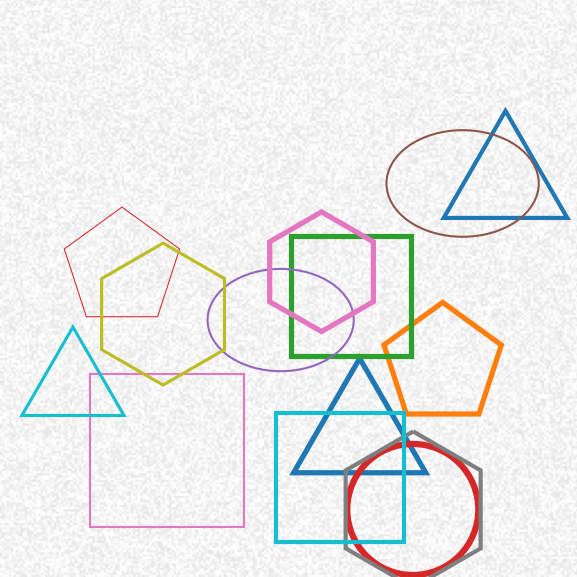[{"shape": "triangle", "thickness": 2.5, "radius": 0.66, "center": [0.623, 0.247]}, {"shape": "triangle", "thickness": 2, "radius": 0.62, "center": [0.875, 0.684]}, {"shape": "pentagon", "thickness": 2.5, "radius": 0.53, "center": [0.766, 0.369]}, {"shape": "square", "thickness": 2.5, "radius": 0.52, "center": [0.607, 0.486]}, {"shape": "circle", "thickness": 3, "radius": 0.57, "center": [0.715, 0.117]}, {"shape": "pentagon", "thickness": 0.5, "radius": 0.52, "center": [0.211, 0.536]}, {"shape": "oval", "thickness": 1, "radius": 0.63, "center": [0.486, 0.445]}, {"shape": "oval", "thickness": 1, "radius": 0.66, "center": [0.801, 0.681]}, {"shape": "hexagon", "thickness": 2.5, "radius": 0.52, "center": [0.557, 0.529]}, {"shape": "square", "thickness": 1, "radius": 0.67, "center": [0.29, 0.219]}, {"shape": "hexagon", "thickness": 2, "radius": 0.67, "center": [0.715, 0.117]}, {"shape": "hexagon", "thickness": 1.5, "radius": 0.61, "center": [0.282, 0.455]}, {"shape": "square", "thickness": 2, "radius": 0.55, "center": [0.589, 0.172]}, {"shape": "triangle", "thickness": 1.5, "radius": 0.51, "center": [0.126, 0.331]}]